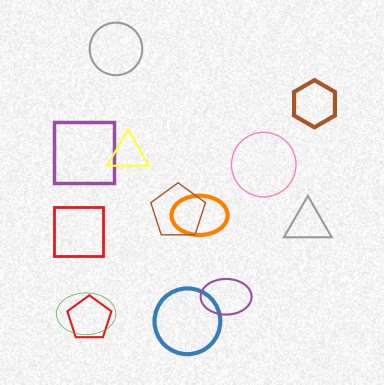[{"shape": "square", "thickness": 2, "radius": 0.32, "center": [0.203, 0.399]}, {"shape": "pentagon", "thickness": 1.5, "radius": 0.3, "center": [0.232, 0.173]}, {"shape": "circle", "thickness": 3, "radius": 0.43, "center": [0.487, 0.165]}, {"shape": "oval", "thickness": 0.5, "radius": 0.39, "center": [0.224, 0.185]}, {"shape": "oval", "thickness": 1.5, "radius": 0.33, "center": [0.587, 0.229]}, {"shape": "square", "thickness": 2.5, "radius": 0.4, "center": [0.218, 0.603]}, {"shape": "oval", "thickness": 3, "radius": 0.36, "center": [0.518, 0.441]}, {"shape": "triangle", "thickness": 1.5, "radius": 0.31, "center": [0.333, 0.601]}, {"shape": "hexagon", "thickness": 3, "radius": 0.31, "center": [0.817, 0.731]}, {"shape": "pentagon", "thickness": 1, "radius": 0.37, "center": [0.463, 0.45]}, {"shape": "circle", "thickness": 1, "radius": 0.42, "center": [0.685, 0.572]}, {"shape": "circle", "thickness": 1.5, "radius": 0.34, "center": [0.301, 0.873]}, {"shape": "triangle", "thickness": 1.5, "radius": 0.36, "center": [0.8, 0.42]}]